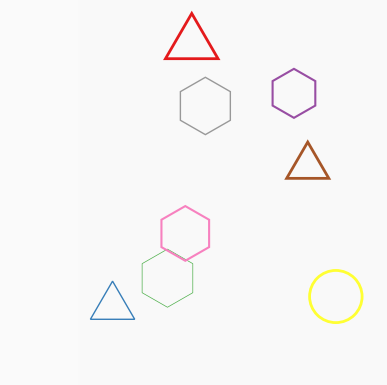[{"shape": "triangle", "thickness": 2, "radius": 0.39, "center": [0.495, 0.887]}, {"shape": "triangle", "thickness": 1, "radius": 0.33, "center": [0.29, 0.204]}, {"shape": "hexagon", "thickness": 0.5, "radius": 0.38, "center": [0.432, 0.277]}, {"shape": "hexagon", "thickness": 1.5, "radius": 0.32, "center": [0.759, 0.758]}, {"shape": "circle", "thickness": 2, "radius": 0.34, "center": [0.867, 0.23]}, {"shape": "triangle", "thickness": 2, "radius": 0.31, "center": [0.794, 0.568]}, {"shape": "hexagon", "thickness": 1.5, "radius": 0.36, "center": [0.478, 0.394]}, {"shape": "hexagon", "thickness": 1, "radius": 0.37, "center": [0.53, 0.725]}]